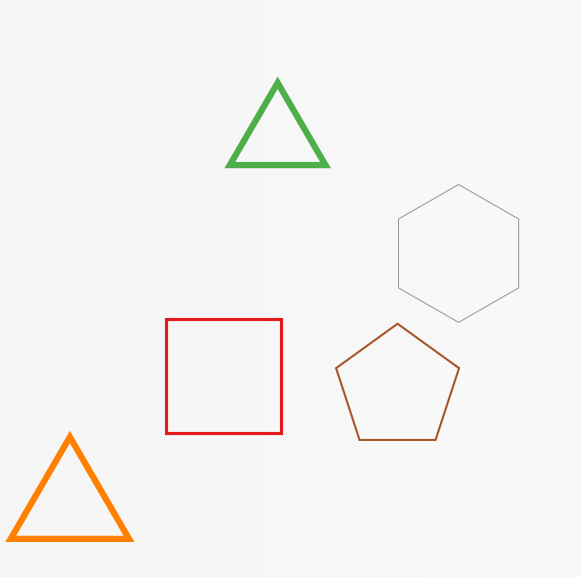[{"shape": "square", "thickness": 1.5, "radius": 0.5, "center": [0.384, 0.348]}, {"shape": "triangle", "thickness": 3, "radius": 0.47, "center": [0.478, 0.761]}, {"shape": "triangle", "thickness": 3, "radius": 0.59, "center": [0.12, 0.125]}, {"shape": "pentagon", "thickness": 1, "radius": 0.56, "center": [0.684, 0.327]}, {"shape": "hexagon", "thickness": 0.5, "radius": 0.6, "center": [0.789, 0.56]}]